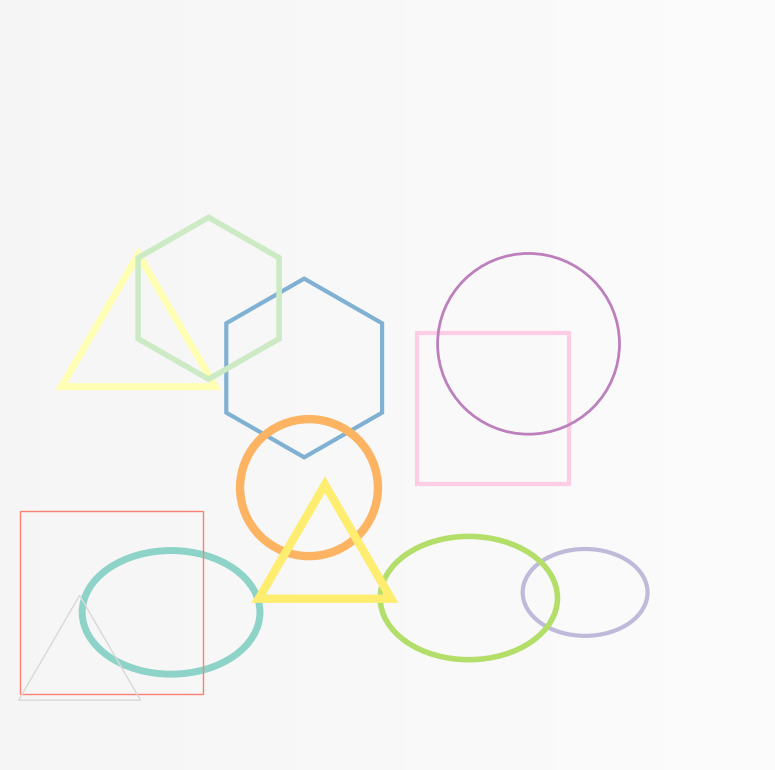[{"shape": "oval", "thickness": 2.5, "radius": 0.57, "center": [0.221, 0.205]}, {"shape": "triangle", "thickness": 2.5, "radius": 0.57, "center": [0.179, 0.555]}, {"shape": "oval", "thickness": 1.5, "radius": 0.4, "center": [0.755, 0.231]}, {"shape": "square", "thickness": 0.5, "radius": 0.59, "center": [0.144, 0.218]}, {"shape": "hexagon", "thickness": 1.5, "radius": 0.58, "center": [0.392, 0.522]}, {"shape": "circle", "thickness": 3, "radius": 0.44, "center": [0.399, 0.367]}, {"shape": "oval", "thickness": 2, "radius": 0.57, "center": [0.605, 0.223]}, {"shape": "square", "thickness": 1.5, "radius": 0.49, "center": [0.636, 0.469]}, {"shape": "triangle", "thickness": 0.5, "radius": 0.45, "center": [0.103, 0.136]}, {"shape": "circle", "thickness": 1, "radius": 0.59, "center": [0.682, 0.553]}, {"shape": "hexagon", "thickness": 2, "radius": 0.53, "center": [0.269, 0.613]}, {"shape": "triangle", "thickness": 3, "radius": 0.49, "center": [0.419, 0.272]}]